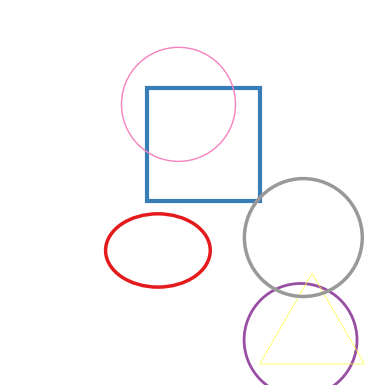[{"shape": "oval", "thickness": 2.5, "radius": 0.68, "center": [0.41, 0.349]}, {"shape": "square", "thickness": 3, "radius": 0.73, "center": [0.529, 0.625]}, {"shape": "circle", "thickness": 2, "radius": 0.73, "center": [0.781, 0.117]}, {"shape": "triangle", "thickness": 0.5, "radius": 0.79, "center": [0.811, 0.133]}, {"shape": "circle", "thickness": 1, "radius": 0.74, "center": [0.464, 0.729]}, {"shape": "circle", "thickness": 2.5, "radius": 0.77, "center": [0.788, 0.383]}]